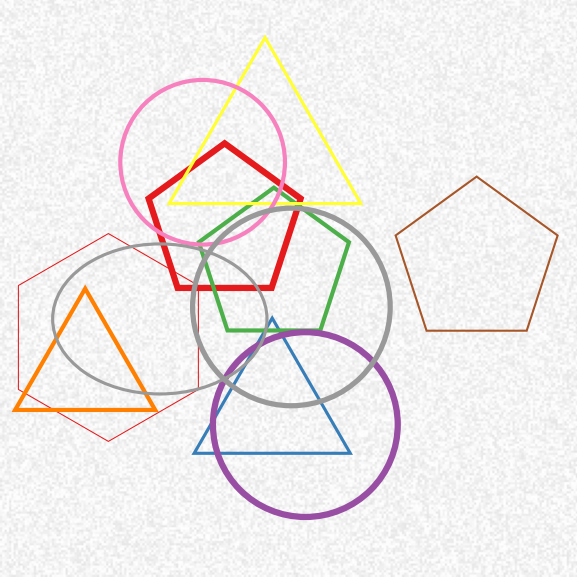[{"shape": "pentagon", "thickness": 3, "radius": 0.69, "center": [0.389, 0.613]}, {"shape": "hexagon", "thickness": 0.5, "radius": 0.9, "center": [0.188, 0.415]}, {"shape": "triangle", "thickness": 1.5, "radius": 0.78, "center": [0.471, 0.292]}, {"shape": "pentagon", "thickness": 2, "radius": 0.68, "center": [0.474, 0.537]}, {"shape": "circle", "thickness": 3, "radius": 0.8, "center": [0.529, 0.264]}, {"shape": "triangle", "thickness": 2, "radius": 0.7, "center": [0.147, 0.359]}, {"shape": "triangle", "thickness": 1.5, "radius": 0.96, "center": [0.459, 0.742]}, {"shape": "pentagon", "thickness": 1, "radius": 0.74, "center": [0.825, 0.546]}, {"shape": "circle", "thickness": 2, "radius": 0.71, "center": [0.351, 0.718]}, {"shape": "circle", "thickness": 2.5, "radius": 0.86, "center": [0.505, 0.468]}, {"shape": "oval", "thickness": 1.5, "radius": 0.93, "center": [0.277, 0.447]}]